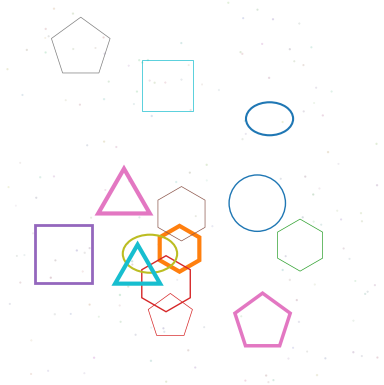[{"shape": "circle", "thickness": 1, "radius": 0.37, "center": [0.668, 0.472]}, {"shape": "oval", "thickness": 1.5, "radius": 0.31, "center": [0.7, 0.692]}, {"shape": "hexagon", "thickness": 3, "radius": 0.3, "center": [0.466, 0.354]}, {"shape": "hexagon", "thickness": 0.5, "radius": 0.34, "center": [0.779, 0.363]}, {"shape": "hexagon", "thickness": 1, "radius": 0.36, "center": [0.431, 0.263]}, {"shape": "pentagon", "thickness": 0.5, "radius": 0.3, "center": [0.442, 0.178]}, {"shape": "square", "thickness": 2, "radius": 0.38, "center": [0.165, 0.339]}, {"shape": "hexagon", "thickness": 0.5, "radius": 0.35, "center": [0.471, 0.445]}, {"shape": "triangle", "thickness": 3, "radius": 0.39, "center": [0.322, 0.484]}, {"shape": "pentagon", "thickness": 2.5, "radius": 0.38, "center": [0.682, 0.163]}, {"shape": "pentagon", "thickness": 0.5, "radius": 0.4, "center": [0.21, 0.875]}, {"shape": "oval", "thickness": 1.5, "radius": 0.35, "center": [0.39, 0.341]}, {"shape": "square", "thickness": 0.5, "radius": 0.33, "center": [0.435, 0.778]}, {"shape": "triangle", "thickness": 3, "radius": 0.34, "center": [0.357, 0.297]}]